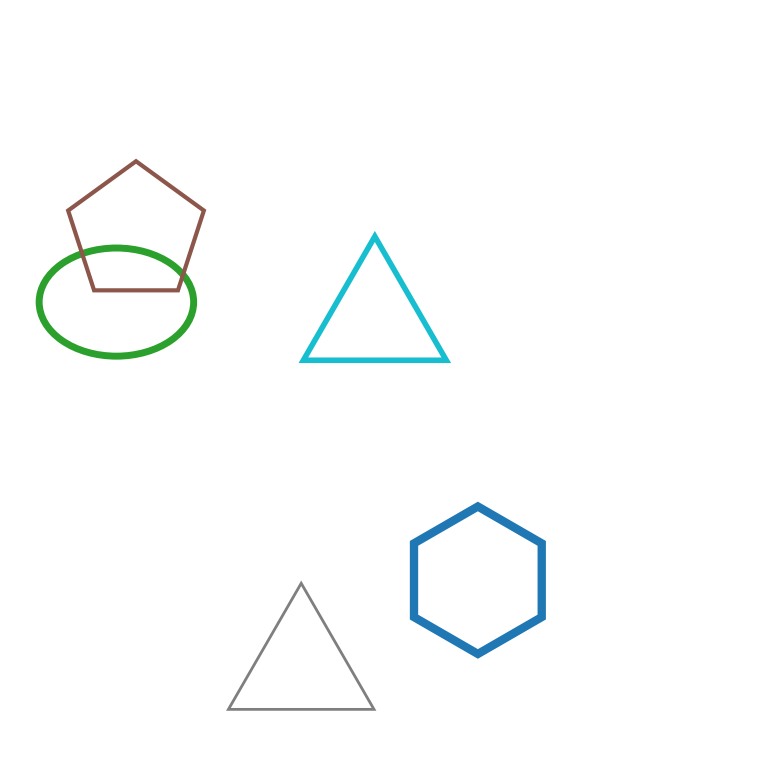[{"shape": "hexagon", "thickness": 3, "radius": 0.48, "center": [0.621, 0.246]}, {"shape": "oval", "thickness": 2.5, "radius": 0.5, "center": [0.151, 0.608]}, {"shape": "pentagon", "thickness": 1.5, "radius": 0.46, "center": [0.177, 0.698]}, {"shape": "triangle", "thickness": 1, "radius": 0.55, "center": [0.391, 0.133]}, {"shape": "triangle", "thickness": 2, "radius": 0.54, "center": [0.487, 0.586]}]